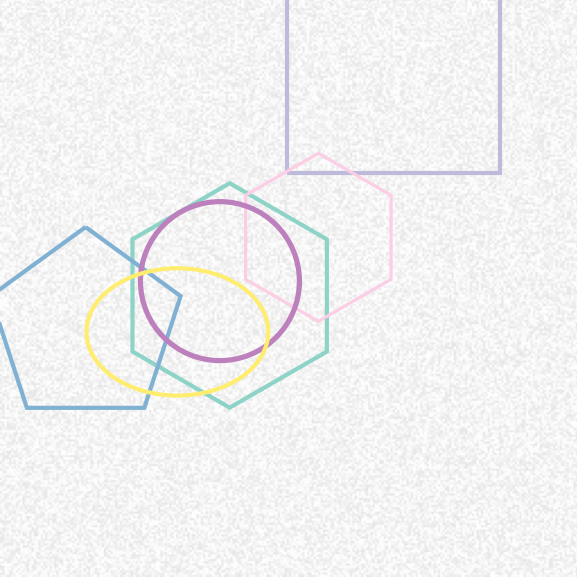[{"shape": "hexagon", "thickness": 2, "radius": 0.97, "center": [0.398, 0.488]}, {"shape": "square", "thickness": 2, "radius": 0.92, "center": [0.682, 0.884]}, {"shape": "pentagon", "thickness": 2, "radius": 0.87, "center": [0.148, 0.433]}, {"shape": "hexagon", "thickness": 1.5, "radius": 0.73, "center": [0.551, 0.588]}, {"shape": "circle", "thickness": 2.5, "radius": 0.69, "center": [0.381, 0.512]}, {"shape": "oval", "thickness": 2, "radius": 0.79, "center": [0.307, 0.424]}]